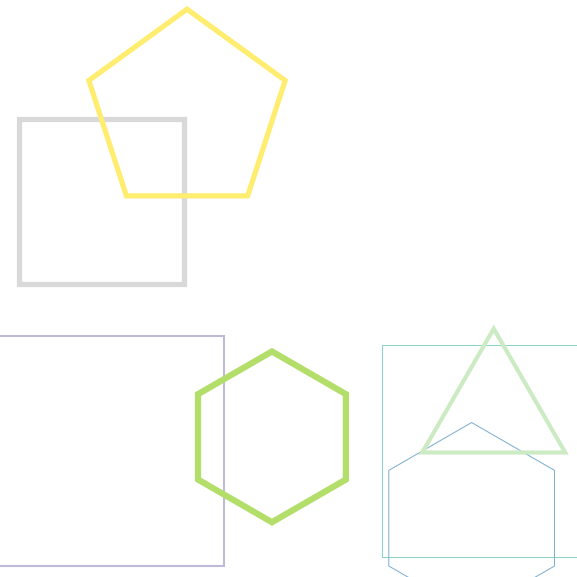[{"shape": "square", "thickness": 0.5, "radius": 0.92, "center": [0.844, 0.218]}, {"shape": "square", "thickness": 1, "radius": 1.0, "center": [0.189, 0.218]}, {"shape": "hexagon", "thickness": 0.5, "radius": 0.83, "center": [0.817, 0.102]}, {"shape": "hexagon", "thickness": 3, "radius": 0.74, "center": [0.471, 0.243]}, {"shape": "square", "thickness": 2.5, "radius": 0.71, "center": [0.175, 0.651]}, {"shape": "triangle", "thickness": 2, "radius": 0.71, "center": [0.855, 0.287]}, {"shape": "pentagon", "thickness": 2.5, "radius": 0.89, "center": [0.324, 0.805]}]